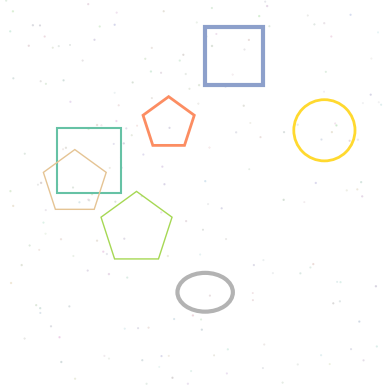[{"shape": "square", "thickness": 1.5, "radius": 0.42, "center": [0.231, 0.583]}, {"shape": "pentagon", "thickness": 2, "radius": 0.35, "center": [0.438, 0.679]}, {"shape": "square", "thickness": 3, "radius": 0.37, "center": [0.608, 0.854]}, {"shape": "pentagon", "thickness": 1, "radius": 0.48, "center": [0.355, 0.406]}, {"shape": "circle", "thickness": 2, "radius": 0.4, "center": [0.843, 0.662]}, {"shape": "pentagon", "thickness": 1, "radius": 0.43, "center": [0.194, 0.526]}, {"shape": "oval", "thickness": 3, "radius": 0.36, "center": [0.533, 0.241]}]